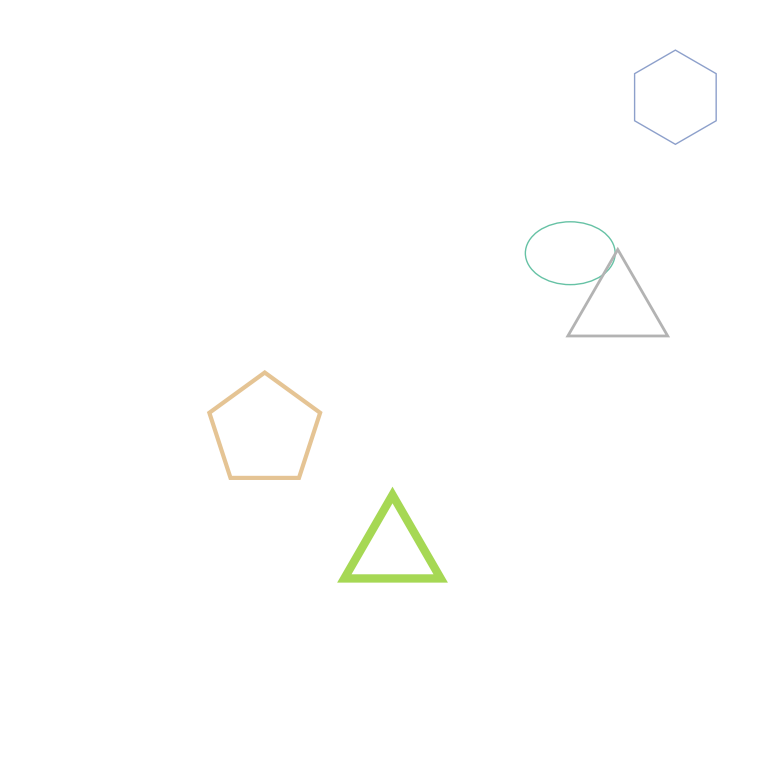[{"shape": "oval", "thickness": 0.5, "radius": 0.29, "center": [0.741, 0.671]}, {"shape": "hexagon", "thickness": 0.5, "radius": 0.31, "center": [0.877, 0.874]}, {"shape": "triangle", "thickness": 3, "radius": 0.36, "center": [0.51, 0.285]}, {"shape": "pentagon", "thickness": 1.5, "radius": 0.38, "center": [0.344, 0.441]}, {"shape": "triangle", "thickness": 1, "radius": 0.37, "center": [0.802, 0.601]}]